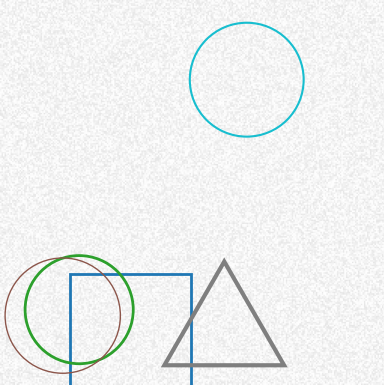[{"shape": "square", "thickness": 2, "radius": 0.78, "center": [0.34, 0.131]}, {"shape": "circle", "thickness": 2, "radius": 0.7, "center": [0.206, 0.196]}, {"shape": "circle", "thickness": 1, "radius": 0.75, "center": [0.163, 0.18]}, {"shape": "triangle", "thickness": 3, "radius": 0.9, "center": [0.582, 0.141]}, {"shape": "circle", "thickness": 1.5, "radius": 0.74, "center": [0.641, 0.793]}]